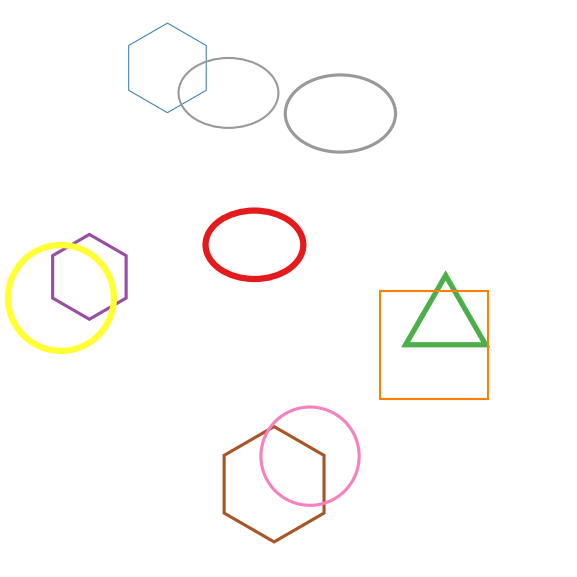[{"shape": "oval", "thickness": 3, "radius": 0.42, "center": [0.441, 0.575]}, {"shape": "hexagon", "thickness": 0.5, "radius": 0.39, "center": [0.29, 0.882]}, {"shape": "triangle", "thickness": 2.5, "radius": 0.4, "center": [0.772, 0.442]}, {"shape": "hexagon", "thickness": 1.5, "radius": 0.37, "center": [0.155, 0.52]}, {"shape": "square", "thickness": 1, "radius": 0.47, "center": [0.752, 0.402]}, {"shape": "circle", "thickness": 3, "radius": 0.46, "center": [0.105, 0.483]}, {"shape": "hexagon", "thickness": 1.5, "radius": 0.5, "center": [0.475, 0.161]}, {"shape": "circle", "thickness": 1.5, "radius": 0.43, "center": [0.537, 0.209]}, {"shape": "oval", "thickness": 1, "radius": 0.43, "center": [0.396, 0.838]}, {"shape": "oval", "thickness": 1.5, "radius": 0.48, "center": [0.589, 0.803]}]